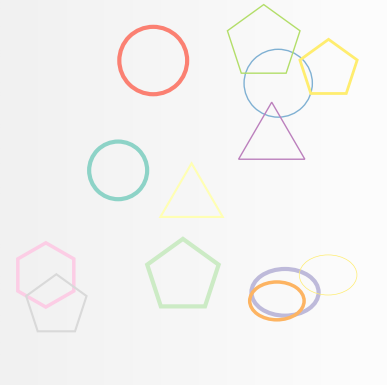[{"shape": "circle", "thickness": 3, "radius": 0.37, "center": [0.305, 0.557]}, {"shape": "triangle", "thickness": 1.5, "radius": 0.46, "center": [0.494, 0.483]}, {"shape": "oval", "thickness": 3, "radius": 0.43, "center": [0.736, 0.241]}, {"shape": "circle", "thickness": 3, "radius": 0.44, "center": [0.395, 0.843]}, {"shape": "circle", "thickness": 1, "radius": 0.44, "center": [0.718, 0.784]}, {"shape": "oval", "thickness": 2.5, "radius": 0.35, "center": [0.715, 0.218]}, {"shape": "pentagon", "thickness": 1, "radius": 0.49, "center": [0.681, 0.89]}, {"shape": "hexagon", "thickness": 2.5, "radius": 0.42, "center": [0.118, 0.286]}, {"shape": "pentagon", "thickness": 1.5, "radius": 0.41, "center": [0.145, 0.206]}, {"shape": "triangle", "thickness": 1, "radius": 0.49, "center": [0.701, 0.636]}, {"shape": "pentagon", "thickness": 3, "radius": 0.48, "center": [0.472, 0.283]}, {"shape": "oval", "thickness": 0.5, "radius": 0.37, "center": [0.847, 0.286]}, {"shape": "pentagon", "thickness": 2, "radius": 0.39, "center": [0.848, 0.82]}]